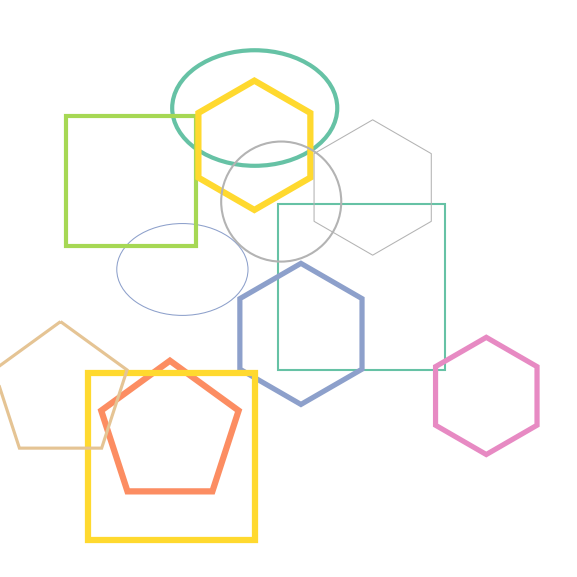[{"shape": "square", "thickness": 1, "radius": 0.72, "center": [0.626, 0.503]}, {"shape": "oval", "thickness": 2, "radius": 0.71, "center": [0.441, 0.812]}, {"shape": "pentagon", "thickness": 3, "radius": 0.63, "center": [0.294, 0.249]}, {"shape": "hexagon", "thickness": 2.5, "radius": 0.61, "center": [0.521, 0.421]}, {"shape": "oval", "thickness": 0.5, "radius": 0.57, "center": [0.316, 0.533]}, {"shape": "hexagon", "thickness": 2.5, "radius": 0.51, "center": [0.842, 0.314]}, {"shape": "square", "thickness": 2, "radius": 0.56, "center": [0.227, 0.685]}, {"shape": "hexagon", "thickness": 3, "radius": 0.56, "center": [0.44, 0.748]}, {"shape": "square", "thickness": 3, "radius": 0.73, "center": [0.297, 0.208]}, {"shape": "pentagon", "thickness": 1.5, "radius": 0.61, "center": [0.105, 0.321]}, {"shape": "circle", "thickness": 1, "radius": 0.52, "center": [0.487, 0.65]}, {"shape": "hexagon", "thickness": 0.5, "radius": 0.59, "center": [0.645, 0.674]}]